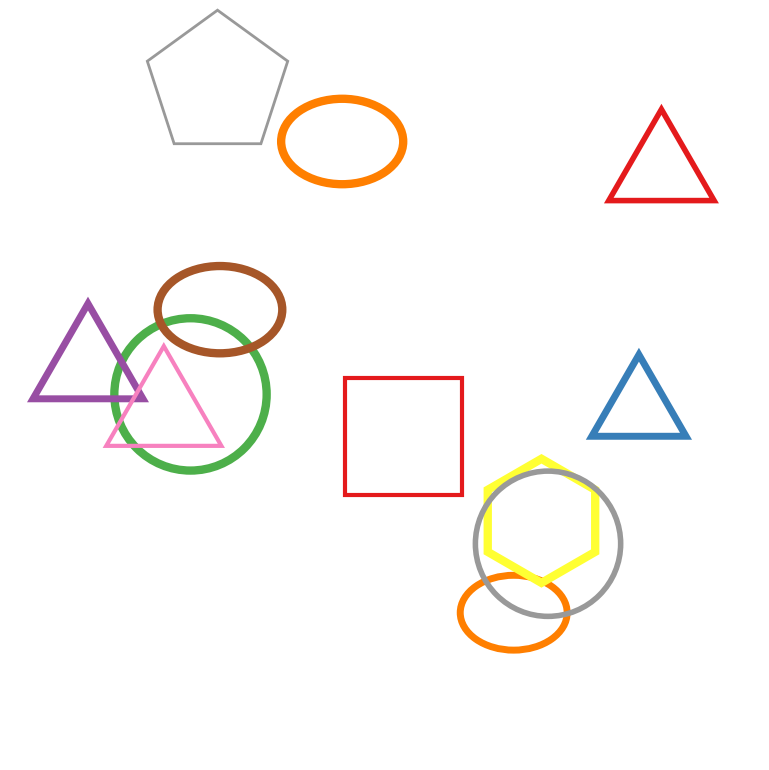[{"shape": "triangle", "thickness": 2, "radius": 0.39, "center": [0.859, 0.779]}, {"shape": "square", "thickness": 1.5, "radius": 0.38, "center": [0.524, 0.433]}, {"shape": "triangle", "thickness": 2.5, "radius": 0.35, "center": [0.83, 0.469]}, {"shape": "circle", "thickness": 3, "radius": 0.49, "center": [0.247, 0.488]}, {"shape": "triangle", "thickness": 2.5, "radius": 0.41, "center": [0.114, 0.523]}, {"shape": "oval", "thickness": 2.5, "radius": 0.35, "center": [0.667, 0.204]}, {"shape": "oval", "thickness": 3, "radius": 0.4, "center": [0.444, 0.816]}, {"shape": "hexagon", "thickness": 3, "radius": 0.4, "center": [0.703, 0.324]}, {"shape": "oval", "thickness": 3, "radius": 0.4, "center": [0.286, 0.598]}, {"shape": "triangle", "thickness": 1.5, "radius": 0.43, "center": [0.213, 0.464]}, {"shape": "pentagon", "thickness": 1, "radius": 0.48, "center": [0.282, 0.891]}, {"shape": "circle", "thickness": 2, "radius": 0.47, "center": [0.712, 0.294]}]